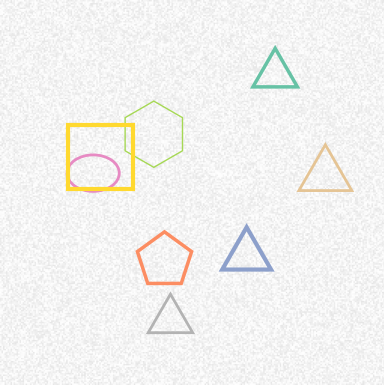[{"shape": "triangle", "thickness": 2.5, "radius": 0.33, "center": [0.715, 0.808]}, {"shape": "pentagon", "thickness": 2.5, "radius": 0.37, "center": [0.427, 0.324]}, {"shape": "triangle", "thickness": 3, "radius": 0.37, "center": [0.641, 0.336]}, {"shape": "oval", "thickness": 2, "radius": 0.34, "center": [0.242, 0.55]}, {"shape": "hexagon", "thickness": 1, "radius": 0.43, "center": [0.399, 0.651]}, {"shape": "square", "thickness": 3, "radius": 0.42, "center": [0.26, 0.592]}, {"shape": "triangle", "thickness": 2, "radius": 0.4, "center": [0.845, 0.545]}, {"shape": "triangle", "thickness": 2, "radius": 0.33, "center": [0.443, 0.169]}]